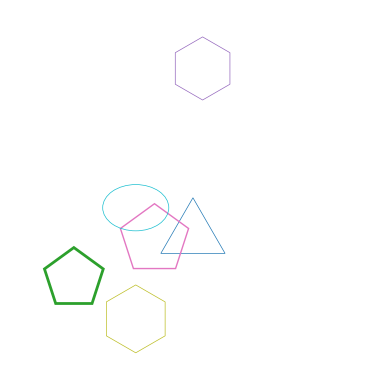[{"shape": "triangle", "thickness": 0.5, "radius": 0.48, "center": [0.501, 0.39]}, {"shape": "pentagon", "thickness": 2, "radius": 0.4, "center": [0.192, 0.277]}, {"shape": "hexagon", "thickness": 0.5, "radius": 0.41, "center": [0.526, 0.822]}, {"shape": "pentagon", "thickness": 1, "radius": 0.47, "center": [0.401, 0.378]}, {"shape": "hexagon", "thickness": 0.5, "radius": 0.44, "center": [0.353, 0.172]}, {"shape": "oval", "thickness": 0.5, "radius": 0.43, "center": [0.353, 0.461]}]